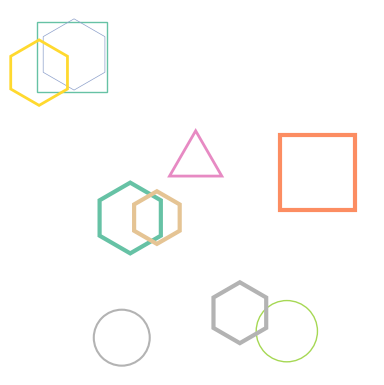[{"shape": "hexagon", "thickness": 3, "radius": 0.46, "center": [0.338, 0.434]}, {"shape": "square", "thickness": 1, "radius": 0.45, "center": [0.186, 0.853]}, {"shape": "square", "thickness": 3, "radius": 0.49, "center": [0.824, 0.551]}, {"shape": "hexagon", "thickness": 0.5, "radius": 0.46, "center": [0.192, 0.859]}, {"shape": "triangle", "thickness": 2, "radius": 0.39, "center": [0.508, 0.582]}, {"shape": "circle", "thickness": 1, "radius": 0.4, "center": [0.745, 0.14]}, {"shape": "hexagon", "thickness": 2, "radius": 0.43, "center": [0.102, 0.811]}, {"shape": "hexagon", "thickness": 3, "radius": 0.34, "center": [0.408, 0.435]}, {"shape": "circle", "thickness": 1.5, "radius": 0.36, "center": [0.316, 0.123]}, {"shape": "hexagon", "thickness": 3, "radius": 0.4, "center": [0.623, 0.188]}]